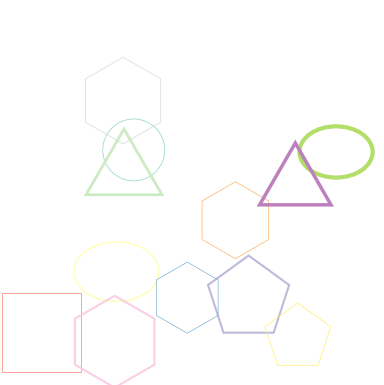[{"shape": "circle", "thickness": 0.5, "radius": 0.4, "center": [0.347, 0.61]}, {"shape": "oval", "thickness": 1, "radius": 0.55, "center": [0.303, 0.294]}, {"shape": "pentagon", "thickness": 1.5, "radius": 0.55, "center": [0.646, 0.225]}, {"shape": "square", "thickness": 0.5, "radius": 0.51, "center": [0.108, 0.136]}, {"shape": "hexagon", "thickness": 0.5, "radius": 0.46, "center": [0.487, 0.227]}, {"shape": "hexagon", "thickness": 0.5, "radius": 0.5, "center": [0.611, 0.428]}, {"shape": "oval", "thickness": 3, "radius": 0.48, "center": [0.873, 0.605]}, {"shape": "hexagon", "thickness": 1.5, "radius": 0.6, "center": [0.298, 0.112]}, {"shape": "hexagon", "thickness": 0.5, "radius": 0.56, "center": [0.32, 0.739]}, {"shape": "triangle", "thickness": 2.5, "radius": 0.54, "center": [0.767, 0.522]}, {"shape": "triangle", "thickness": 2, "radius": 0.57, "center": [0.322, 0.551]}, {"shape": "pentagon", "thickness": 0.5, "radius": 0.45, "center": [0.774, 0.124]}]